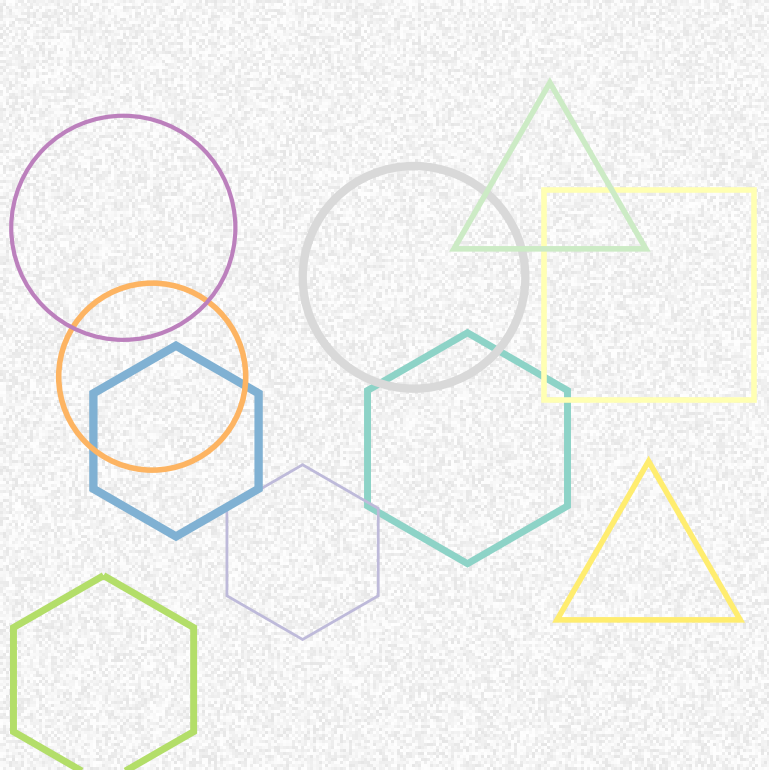[{"shape": "hexagon", "thickness": 2.5, "radius": 0.75, "center": [0.607, 0.418]}, {"shape": "square", "thickness": 2, "radius": 0.68, "center": [0.843, 0.616]}, {"shape": "hexagon", "thickness": 1, "radius": 0.57, "center": [0.393, 0.283]}, {"shape": "hexagon", "thickness": 3, "radius": 0.62, "center": [0.229, 0.427]}, {"shape": "circle", "thickness": 2, "radius": 0.61, "center": [0.198, 0.511]}, {"shape": "hexagon", "thickness": 2.5, "radius": 0.68, "center": [0.134, 0.117]}, {"shape": "circle", "thickness": 3, "radius": 0.72, "center": [0.538, 0.64]}, {"shape": "circle", "thickness": 1.5, "radius": 0.73, "center": [0.16, 0.704]}, {"shape": "triangle", "thickness": 2, "radius": 0.72, "center": [0.714, 0.749]}, {"shape": "triangle", "thickness": 2, "radius": 0.69, "center": [0.842, 0.264]}]